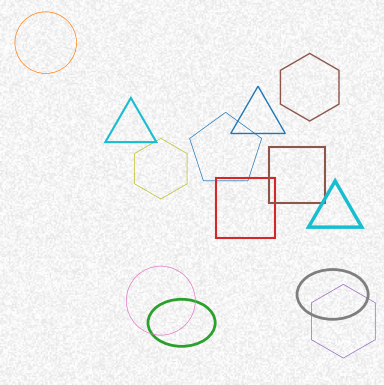[{"shape": "pentagon", "thickness": 0.5, "radius": 0.49, "center": [0.586, 0.61]}, {"shape": "triangle", "thickness": 1, "radius": 0.41, "center": [0.67, 0.694]}, {"shape": "circle", "thickness": 0.5, "radius": 0.4, "center": [0.119, 0.889]}, {"shape": "oval", "thickness": 2, "radius": 0.44, "center": [0.472, 0.162]}, {"shape": "square", "thickness": 1.5, "radius": 0.39, "center": [0.638, 0.46]}, {"shape": "hexagon", "thickness": 0.5, "radius": 0.48, "center": [0.892, 0.166]}, {"shape": "hexagon", "thickness": 1, "radius": 0.44, "center": [0.804, 0.773]}, {"shape": "square", "thickness": 1.5, "radius": 0.36, "center": [0.772, 0.546]}, {"shape": "circle", "thickness": 0.5, "radius": 0.45, "center": [0.418, 0.219]}, {"shape": "oval", "thickness": 2, "radius": 0.46, "center": [0.864, 0.235]}, {"shape": "hexagon", "thickness": 0.5, "radius": 0.39, "center": [0.418, 0.562]}, {"shape": "triangle", "thickness": 2.5, "radius": 0.4, "center": [0.871, 0.45]}, {"shape": "triangle", "thickness": 1.5, "radius": 0.38, "center": [0.34, 0.669]}]